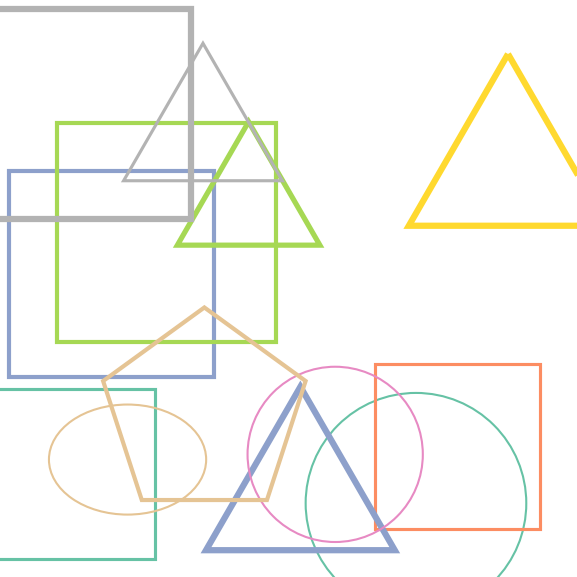[{"shape": "circle", "thickness": 1, "radius": 0.96, "center": [0.72, 0.128]}, {"shape": "square", "thickness": 1.5, "radius": 0.73, "center": [0.122, 0.179]}, {"shape": "square", "thickness": 1.5, "radius": 0.71, "center": [0.792, 0.226]}, {"shape": "square", "thickness": 2, "radius": 0.89, "center": [0.193, 0.524]}, {"shape": "triangle", "thickness": 3, "radius": 0.94, "center": [0.52, 0.141]}, {"shape": "circle", "thickness": 1, "radius": 0.76, "center": [0.58, 0.212]}, {"shape": "square", "thickness": 2, "radius": 0.95, "center": [0.289, 0.597]}, {"shape": "triangle", "thickness": 2.5, "radius": 0.71, "center": [0.431, 0.646]}, {"shape": "triangle", "thickness": 3, "radius": 0.99, "center": [0.88, 0.707]}, {"shape": "oval", "thickness": 1, "radius": 0.68, "center": [0.221, 0.203]}, {"shape": "pentagon", "thickness": 2, "radius": 0.92, "center": [0.354, 0.282]}, {"shape": "triangle", "thickness": 1.5, "radius": 0.79, "center": [0.351, 0.766]}, {"shape": "square", "thickness": 3, "radius": 0.91, "center": [0.149, 0.802]}]